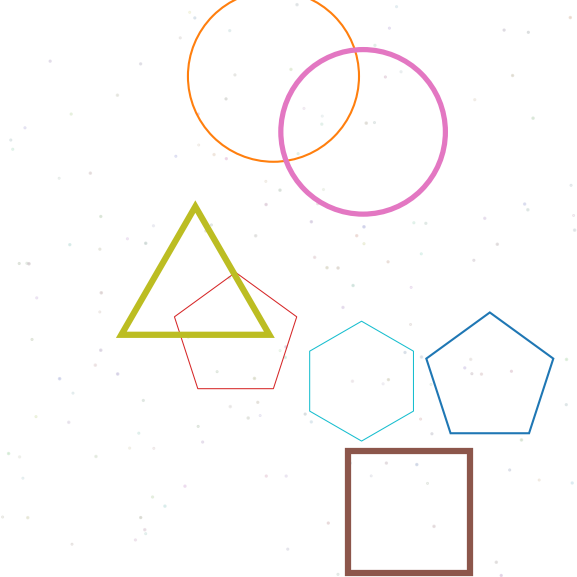[{"shape": "pentagon", "thickness": 1, "radius": 0.58, "center": [0.848, 0.342]}, {"shape": "circle", "thickness": 1, "radius": 0.74, "center": [0.474, 0.867]}, {"shape": "pentagon", "thickness": 0.5, "radius": 0.56, "center": [0.408, 0.416]}, {"shape": "square", "thickness": 3, "radius": 0.53, "center": [0.709, 0.112]}, {"shape": "circle", "thickness": 2.5, "radius": 0.71, "center": [0.629, 0.771]}, {"shape": "triangle", "thickness": 3, "radius": 0.74, "center": [0.338, 0.493]}, {"shape": "hexagon", "thickness": 0.5, "radius": 0.52, "center": [0.626, 0.339]}]